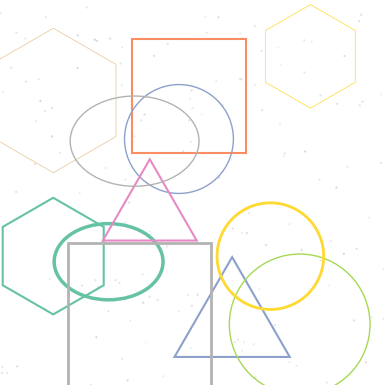[{"shape": "hexagon", "thickness": 1.5, "radius": 0.76, "center": [0.138, 0.335]}, {"shape": "oval", "thickness": 2.5, "radius": 0.71, "center": [0.282, 0.32]}, {"shape": "square", "thickness": 1.5, "radius": 0.74, "center": [0.492, 0.751]}, {"shape": "triangle", "thickness": 1.5, "radius": 0.86, "center": [0.603, 0.159]}, {"shape": "circle", "thickness": 1, "radius": 0.71, "center": [0.465, 0.639]}, {"shape": "triangle", "thickness": 1.5, "radius": 0.7, "center": [0.389, 0.446]}, {"shape": "circle", "thickness": 1, "radius": 0.91, "center": [0.778, 0.157]}, {"shape": "hexagon", "thickness": 0.5, "radius": 0.67, "center": [0.806, 0.854]}, {"shape": "circle", "thickness": 2, "radius": 0.69, "center": [0.702, 0.335]}, {"shape": "hexagon", "thickness": 0.5, "radius": 0.94, "center": [0.139, 0.739]}, {"shape": "oval", "thickness": 1, "radius": 0.84, "center": [0.35, 0.633]}, {"shape": "square", "thickness": 2, "radius": 0.93, "center": [0.362, 0.183]}]